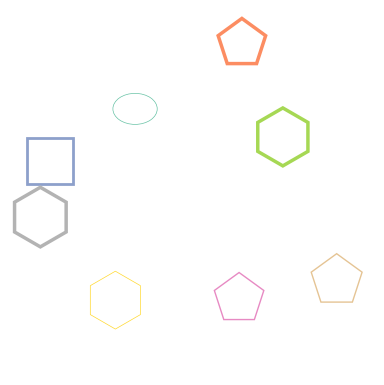[{"shape": "oval", "thickness": 0.5, "radius": 0.29, "center": [0.351, 0.717]}, {"shape": "pentagon", "thickness": 2.5, "radius": 0.32, "center": [0.628, 0.887]}, {"shape": "square", "thickness": 2, "radius": 0.3, "center": [0.131, 0.581]}, {"shape": "pentagon", "thickness": 1, "radius": 0.34, "center": [0.621, 0.225]}, {"shape": "hexagon", "thickness": 2.5, "radius": 0.38, "center": [0.735, 0.644]}, {"shape": "hexagon", "thickness": 0.5, "radius": 0.38, "center": [0.3, 0.22]}, {"shape": "pentagon", "thickness": 1, "radius": 0.35, "center": [0.874, 0.272]}, {"shape": "hexagon", "thickness": 2.5, "radius": 0.39, "center": [0.105, 0.436]}]